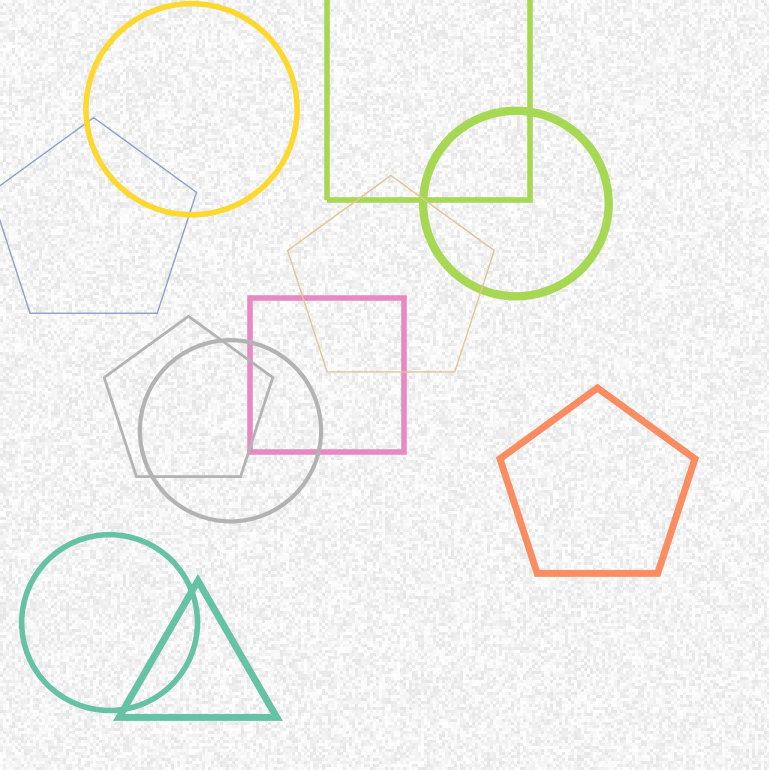[{"shape": "triangle", "thickness": 2.5, "radius": 0.59, "center": [0.257, 0.127]}, {"shape": "circle", "thickness": 2, "radius": 0.57, "center": [0.142, 0.191]}, {"shape": "pentagon", "thickness": 2.5, "radius": 0.67, "center": [0.776, 0.363]}, {"shape": "pentagon", "thickness": 0.5, "radius": 0.7, "center": [0.122, 0.707]}, {"shape": "square", "thickness": 2, "radius": 0.5, "center": [0.425, 0.513]}, {"shape": "square", "thickness": 2, "radius": 0.66, "center": [0.557, 0.871]}, {"shape": "circle", "thickness": 3, "radius": 0.6, "center": [0.67, 0.736]}, {"shape": "circle", "thickness": 2, "radius": 0.69, "center": [0.249, 0.858]}, {"shape": "pentagon", "thickness": 0.5, "radius": 0.71, "center": [0.508, 0.631]}, {"shape": "circle", "thickness": 1.5, "radius": 0.59, "center": [0.299, 0.441]}, {"shape": "pentagon", "thickness": 1, "radius": 0.58, "center": [0.245, 0.474]}]